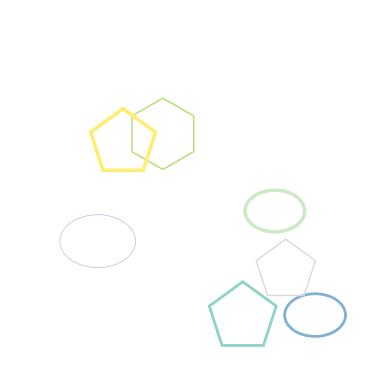[{"shape": "pentagon", "thickness": 2, "radius": 0.46, "center": [0.631, 0.177]}, {"shape": "oval", "thickness": 0.5, "radius": 0.49, "center": [0.254, 0.374]}, {"shape": "oval", "thickness": 2, "radius": 0.4, "center": [0.818, 0.182]}, {"shape": "hexagon", "thickness": 1, "radius": 0.46, "center": [0.423, 0.652]}, {"shape": "pentagon", "thickness": 1, "radius": 0.4, "center": [0.742, 0.298]}, {"shape": "oval", "thickness": 2.5, "radius": 0.39, "center": [0.714, 0.452]}, {"shape": "pentagon", "thickness": 2.5, "radius": 0.44, "center": [0.32, 0.629]}]